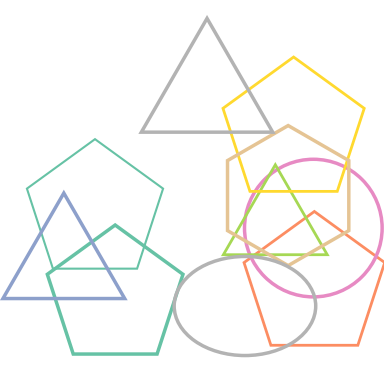[{"shape": "pentagon", "thickness": 1.5, "radius": 0.93, "center": [0.247, 0.453]}, {"shape": "pentagon", "thickness": 2.5, "radius": 0.93, "center": [0.299, 0.23]}, {"shape": "pentagon", "thickness": 2, "radius": 0.96, "center": [0.817, 0.259]}, {"shape": "triangle", "thickness": 2.5, "radius": 0.91, "center": [0.166, 0.316]}, {"shape": "circle", "thickness": 2.5, "radius": 0.89, "center": [0.814, 0.408]}, {"shape": "triangle", "thickness": 2, "radius": 0.78, "center": [0.715, 0.416]}, {"shape": "pentagon", "thickness": 2, "radius": 0.96, "center": [0.763, 0.659]}, {"shape": "hexagon", "thickness": 2.5, "radius": 0.91, "center": [0.748, 0.492]}, {"shape": "triangle", "thickness": 2.5, "radius": 0.99, "center": [0.538, 0.755]}, {"shape": "oval", "thickness": 2.5, "radius": 0.92, "center": [0.636, 0.205]}]